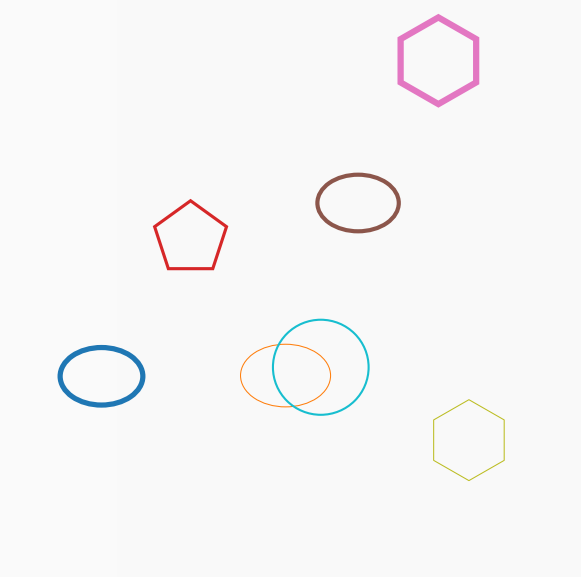[{"shape": "oval", "thickness": 2.5, "radius": 0.36, "center": [0.175, 0.348]}, {"shape": "oval", "thickness": 0.5, "radius": 0.39, "center": [0.491, 0.349]}, {"shape": "pentagon", "thickness": 1.5, "radius": 0.33, "center": [0.328, 0.586]}, {"shape": "oval", "thickness": 2, "radius": 0.35, "center": [0.616, 0.648]}, {"shape": "hexagon", "thickness": 3, "radius": 0.38, "center": [0.754, 0.894]}, {"shape": "hexagon", "thickness": 0.5, "radius": 0.35, "center": [0.807, 0.237]}, {"shape": "circle", "thickness": 1, "radius": 0.41, "center": [0.552, 0.363]}]